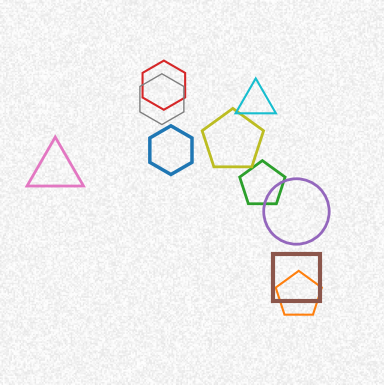[{"shape": "hexagon", "thickness": 2.5, "radius": 0.32, "center": [0.444, 0.61]}, {"shape": "pentagon", "thickness": 1.5, "radius": 0.31, "center": [0.776, 0.234]}, {"shape": "pentagon", "thickness": 2, "radius": 0.31, "center": [0.682, 0.521]}, {"shape": "hexagon", "thickness": 1.5, "radius": 0.32, "center": [0.426, 0.779]}, {"shape": "circle", "thickness": 2, "radius": 0.42, "center": [0.77, 0.451]}, {"shape": "square", "thickness": 3, "radius": 0.3, "center": [0.771, 0.28]}, {"shape": "triangle", "thickness": 2, "radius": 0.42, "center": [0.144, 0.559]}, {"shape": "hexagon", "thickness": 1, "radius": 0.33, "center": [0.42, 0.742]}, {"shape": "pentagon", "thickness": 2, "radius": 0.42, "center": [0.605, 0.635]}, {"shape": "triangle", "thickness": 1.5, "radius": 0.3, "center": [0.664, 0.736]}]